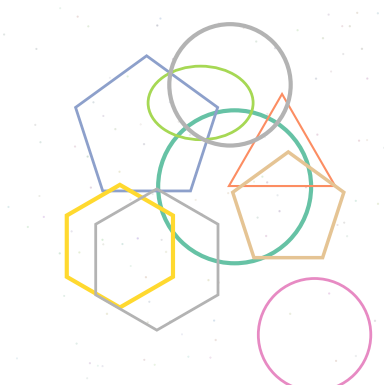[{"shape": "circle", "thickness": 3, "radius": 0.99, "center": [0.609, 0.515]}, {"shape": "triangle", "thickness": 1.5, "radius": 0.8, "center": [0.733, 0.596]}, {"shape": "pentagon", "thickness": 2, "radius": 0.97, "center": [0.381, 0.661]}, {"shape": "circle", "thickness": 2, "radius": 0.73, "center": [0.817, 0.131]}, {"shape": "oval", "thickness": 2, "radius": 0.68, "center": [0.521, 0.733]}, {"shape": "hexagon", "thickness": 3, "radius": 0.8, "center": [0.311, 0.361]}, {"shape": "pentagon", "thickness": 2.5, "radius": 0.76, "center": [0.749, 0.454]}, {"shape": "hexagon", "thickness": 2, "radius": 0.92, "center": [0.407, 0.326]}, {"shape": "circle", "thickness": 3, "radius": 0.79, "center": [0.597, 0.78]}]